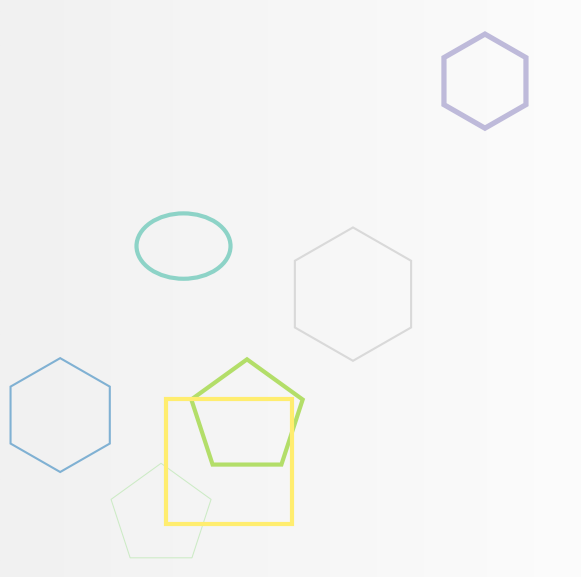[{"shape": "oval", "thickness": 2, "radius": 0.4, "center": [0.316, 0.573]}, {"shape": "hexagon", "thickness": 2.5, "radius": 0.41, "center": [0.834, 0.859]}, {"shape": "hexagon", "thickness": 1, "radius": 0.49, "center": [0.104, 0.28]}, {"shape": "pentagon", "thickness": 2, "radius": 0.5, "center": [0.425, 0.276]}, {"shape": "hexagon", "thickness": 1, "radius": 0.58, "center": [0.607, 0.49]}, {"shape": "pentagon", "thickness": 0.5, "radius": 0.45, "center": [0.277, 0.106]}, {"shape": "square", "thickness": 2, "radius": 0.54, "center": [0.394, 0.199]}]